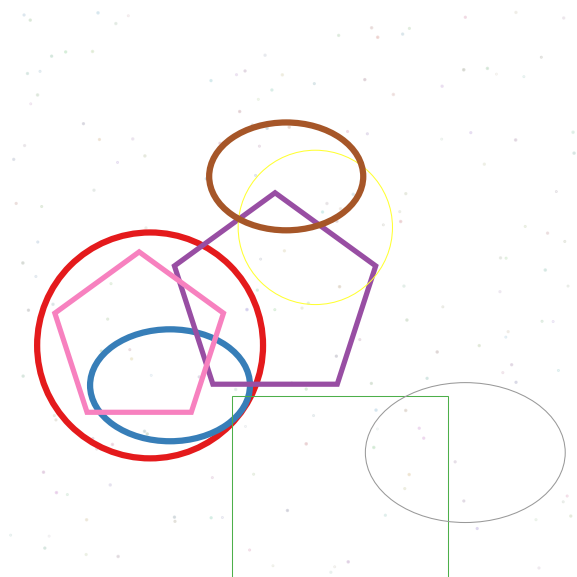[{"shape": "circle", "thickness": 3, "radius": 0.98, "center": [0.26, 0.401]}, {"shape": "oval", "thickness": 3, "radius": 0.69, "center": [0.294, 0.332]}, {"shape": "square", "thickness": 0.5, "radius": 0.93, "center": [0.589, 0.127]}, {"shape": "pentagon", "thickness": 2.5, "radius": 0.92, "center": [0.476, 0.482]}, {"shape": "circle", "thickness": 0.5, "radius": 0.67, "center": [0.546, 0.605]}, {"shape": "oval", "thickness": 3, "radius": 0.67, "center": [0.496, 0.694]}, {"shape": "pentagon", "thickness": 2.5, "radius": 0.77, "center": [0.241, 0.409]}, {"shape": "oval", "thickness": 0.5, "radius": 0.87, "center": [0.806, 0.215]}]